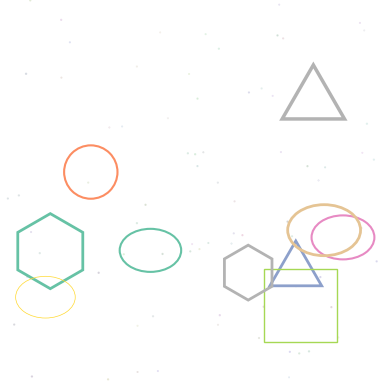[{"shape": "hexagon", "thickness": 2, "radius": 0.49, "center": [0.131, 0.348]}, {"shape": "oval", "thickness": 1.5, "radius": 0.4, "center": [0.391, 0.35]}, {"shape": "circle", "thickness": 1.5, "radius": 0.35, "center": [0.236, 0.553]}, {"shape": "triangle", "thickness": 2, "radius": 0.39, "center": [0.768, 0.296]}, {"shape": "oval", "thickness": 1.5, "radius": 0.41, "center": [0.891, 0.383]}, {"shape": "square", "thickness": 1, "radius": 0.47, "center": [0.779, 0.206]}, {"shape": "oval", "thickness": 0.5, "radius": 0.39, "center": [0.118, 0.228]}, {"shape": "oval", "thickness": 2, "radius": 0.47, "center": [0.842, 0.402]}, {"shape": "triangle", "thickness": 2.5, "radius": 0.47, "center": [0.814, 0.738]}, {"shape": "hexagon", "thickness": 2, "radius": 0.36, "center": [0.645, 0.292]}]